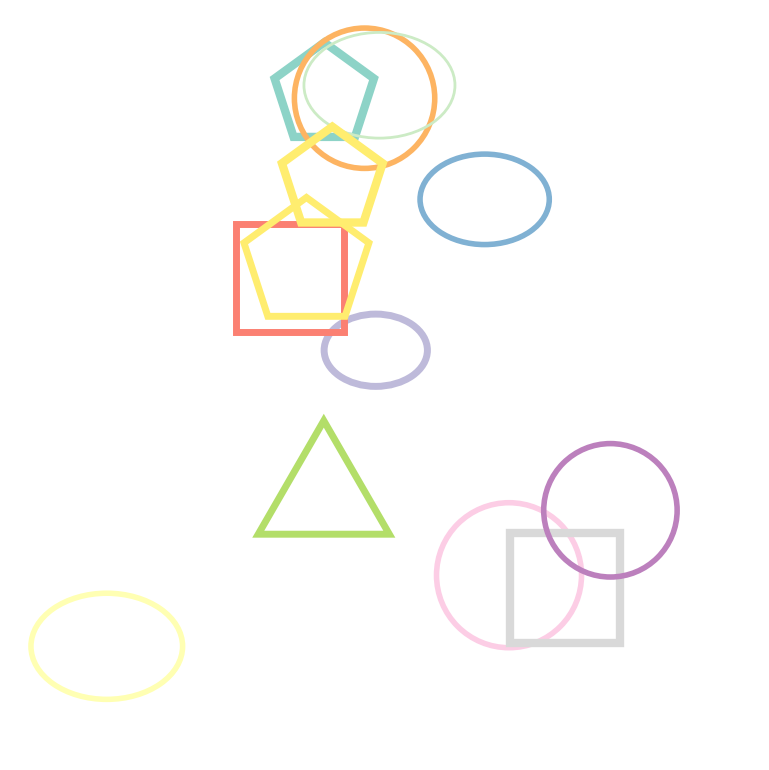[{"shape": "pentagon", "thickness": 3, "radius": 0.34, "center": [0.421, 0.877]}, {"shape": "oval", "thickness": 2, "radius": 0.49, "center": [0.139, 0.161]}, {"shape": "oval", "thickness": 2.5, "radius": 0.34, "center": [0.488, 0.545]}, {"shape": "square", "thickness": 2.5, "radius": 0.35, "center": [0.377, 0.639]}, {"shape": "oval", "thickness": 2, "radius": 0.42, "center": [0.629, 0.741]}, {"shape": "circle", "thickness": 2, "radius": 0.46, "center": [0.473, 0.872]}, {"shape": "triangle", "thickness": 2.5, "radius": 0.49, "center": [0.421, 0.355]}, {"shape": "circle", "thickness": 2, "radius": 0.47, "center": [0.661, 0.253]}, {"shape": "square", "thickness": 3, "radius": 0.36, "center": [0.734, 0.237]}, {"shape": "circle", "thickness": 2, "radius": 0.43, "center": [0.793, 0.337]}, {"shape": "oval", "thickness": 1, "radius": 0.49, "center": [0.493, 0.889]}, {"shape": "pentagon", "thickness": 3, "radius": 0.34, "center": [0.432, 0.767]}, {"shape": "pentagon", "thickness": 2.5, "radius": 0.43, "center": [0.398, 0.658]}]